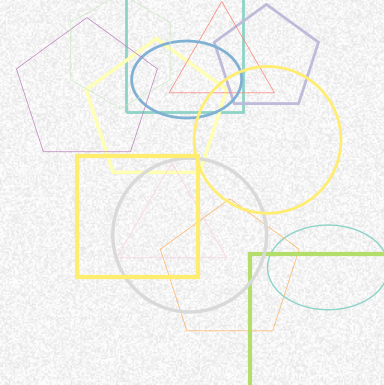[{"shape": "square", "thickness": 2, "radius": 0.76, "center": [0.479, 0.861]}, {"shape": "oval", "thickness": 1, "radius": 0.79, "center": [0.852, 0.305]}, {"shape": "pentagon", "thickness": 2.5, "radius": 0.96, "center": [0.406, 0.708]}, {"shape": "pentagon", "thickness": 2, "radius": 0.71, "center": [0.692, 0.846]}, {"shape": "triangle", "thickness": 0.5, "radius": 0.79, "center": [0.576, 0.838]}, {"shape": "oval", "thickness": 2, "radius": 0.71, "center": [0.485, 0.793]}, {"shape": "pentagon", "thickness": 0.5, "radius": 0.95, "center": [0.597, 0.294]}, {"shape": "square", "thickness": 3, "radius": 0.9, "center": [0.829, 0.159]}, {"shape": "triangle", "thickness": 0.5, "radius": 0.82, "center": [0.446, 0.413]}, {"shape": "circle", "thickness": 2.5, "radius": 1.0, "center": [0.493, 0.39]}, {"shape": "pentagon", "thickness": 0.5, "radius": 0.96, "center": [0.226, 0.762]}, {"shape": "hexagon", "thickness": 0.5, "radius": 0.75, "center": [0.313, 0.867]}, {"shape": "circle", "thickness": 2, "radius": 0.95, "center": [0.695, 0.637]}, {"shape": "square", "thickness": 3, "radius": 0.78, "center": [0.357, 0.437]}]